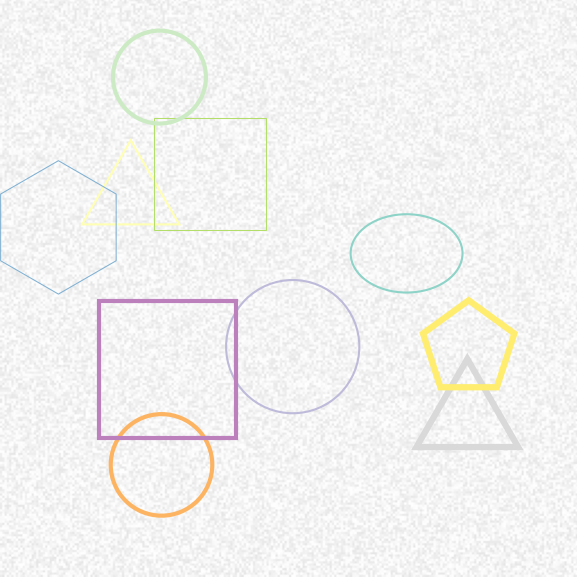[{"shape": "oval", "thickness": 1, "radius": 0.48, "center": [0.704, 0.56]}, {"shape": "triangle", "thickness": 1, "radius": 0.49, "center": [0.226, 0.659]}, {"shape": "circle", "thickness": 1, "radius": 0.58, "center": [0.507, 0.399]}, {"shape": "hexagon", "thickness": 0.5, "radius": 0.58, "center": [0.101, 0.605]}, {"shape": "circle", "thickness": 2, "radius": 0.44, "center": [0.28, 0.194]}, {"shape": "square", "thickness": 0.5, "radius": 0.49, "center": [0.364, 0.698]}, {"shape": "triangle", "thickness": 3, "radius": 0.51, "center": [0.809, 0.276]}, {"shape": "square", "thickness": 2, "radius": 0.59, "center": [0.29, 0.359]}, {"shape": "circle", "thickness": 2, "radius": 0.4, "center": [0.276, 0.866]}, {"shape": "pentagon", "thickness": 3, "radius": 0.42, "center": [0.812, 0.396]}]